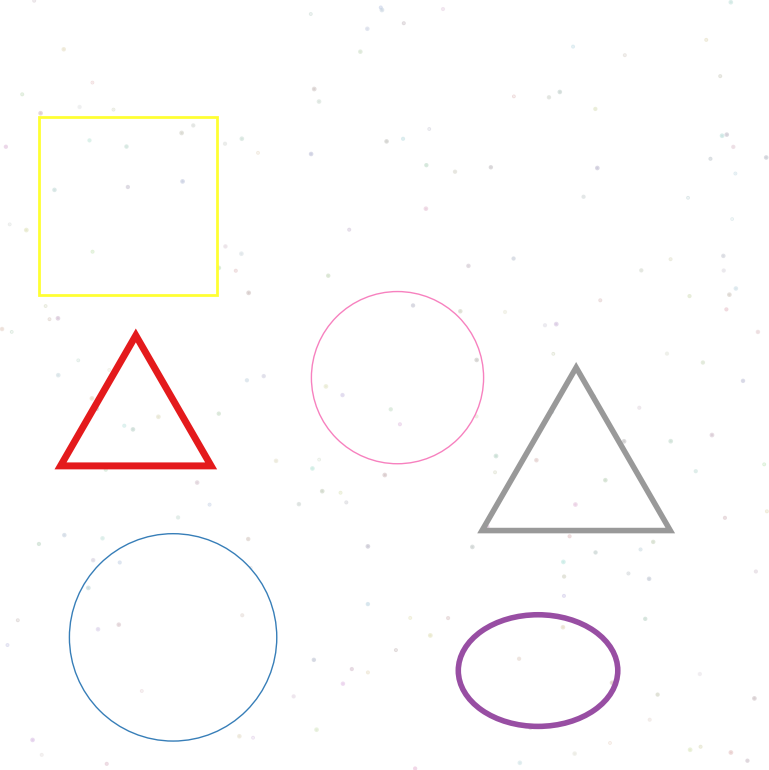[{"shape": "triangle", "thickness": 2.5, "radius": 0.56, "center": [0.176, 0.451]}, {"shape": "circle", "thickness": 0.5, "radius": 0.67, "center": [0.225, 0.172]}, {"shape": "oval", "thickness": 2, "radius": 0.52, "center": [0.699, 0.129]}, {"shape": "square", "thickness": 1, "radius": 0.58, "center": [0.166, 0.732]}, {"shape": "circle", "thickness": 0.5, "radius": 0.56, "center": [0.516, 0.51]}, {"shape": "triangle", "thickness": 2, "radius": 0.71, "center": [0.748, 0.382]}]